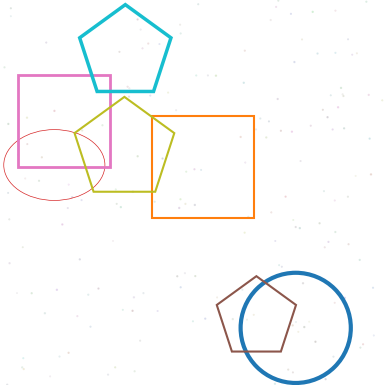[{"shape": "circle", "thickness": 3, "radius": 0.72, "center": [0.768, 0.148]}, {"shape": "square", "thickness": 1.5, "radius": 0.66, "center": [0.528, 0.566]}, {"shape": "oval", "thickness": 0.5, "radius": 0.66, "center": [0.141, 0.571]}, {"shape": "pentagon", "thickness": 1.5, "radius": 0.54, "center": [0.666, 0.174]}, {"shape": "square", "thickness": 2, "radius": 0.6, "center": [0.165, 0.685]}, {"shape": "pentagon", "thickness": 1.5, "radius": 0.68, "center": [0.323, 0.612]}, {"shape": "pentagon", "thickness": 2.5, "radius": 0.62, "center": [0.326, 0.863]}]